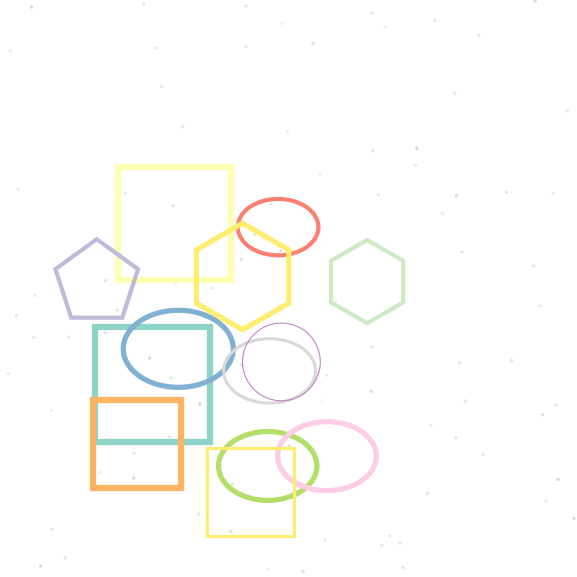[{"shape": "square", "thickness": 3, "radius": 0.5, "center": [0.264, 0.333]}, {"shape": "square", "thickness": 3, "radius": 0.49, "center": [0.302, 0.612]}, {"shape": "pentagon", "thickness": 2, "radius": 0.38, "center": [0.167, 0.51]}, {"shape": "oval", "thickness": 2, "radius": 0.35, "center": [0.482, 0.606]}, {"shape": "oval", "thickness": 2.5, "radius": 0.48, "center": [0.309, 0.395]}, {"shape": "square", "thickness": 3, "radius": 0.38, "center": [0.237, 0.231]}, {"shape": "oval", "thickness": 2.5, "radius": 0.43, "center": [0.464, 0.192]}, {"shape": "oval", "thickness": 2.5, "radius": 0.43, "center": [0.566, 0.209]}, {"shape": "oval", "thickness": 1.5, "radius": 0.4, "center": [0.467, 0.357]}, {"shape": "circle", "thickness": 0.5, "radius": 0.34, "center": [0.487, 0.372]}, {"shape": "hexagon", "thickness": 2, "radius": 0.36, "center": [0.636, 0.512]}, {"shape": "square", "thickness": 1.5, "radius": 0.38, "center": [0.434, 0.147]}, {"shape": "hexagon", "thickness": 2.5, "radius": 0.46, "center": [0.42, 0.52]}]